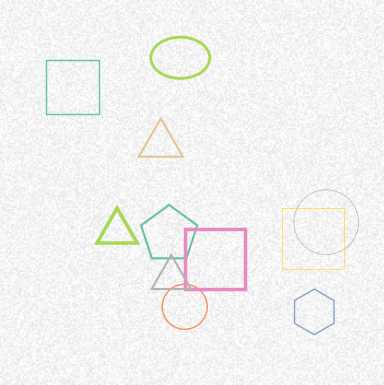[{"shape": "square", "thickness": 1, "radius": 0.35, "center": [0.189, 0.774]}, {"shape": "pentagon", "thickness": 1.5, "radius": 0.38, "center": [0.439, 0.391]}, {"shape": "circle", "thickness": 1, "radius": 0.29, "center": [0.48, 0.203]}, {"shape": "hexagon", "thickness": 1, "radius": 0.3, "center": [0.816, 0.19]}, {"shape": "square", "thickness": 2.5, "radius": 0.39, "center": [0.559, 0.326]}, {"shape": "triangle", "thickness": 2.5, "radius": 0.3, "center": [0.304, 0.399]}, {"shape": "oval", "thickness": 2, "radius": 0.38, "center": [0.468, 0.85]}, {"shape": "square", "thickness": 0.5, "radius": 0.4, "center": [0.812, 0.38]}, {"shape": "triangle", "thickness": 1.5, "radius": 0.33, "center": [0.418, 0.626]}, {"shape": "circle", "thickness": 0.5, "radius": 0.42, "center": [0.847, 0.423]}, {"shape": "triangle", "thickness": 1.5, "radius": 0.29, "center": [0.445, 0.279]}]